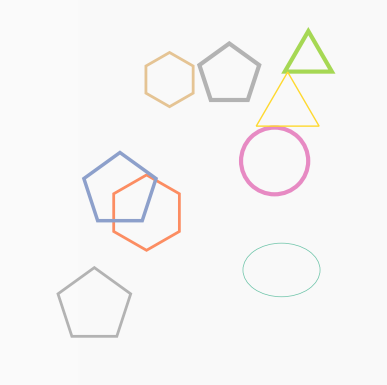[{"shape": "oval", "thickness": 0.5, "radius": 0.5, "center": [0.726, 0.299]}, {"shape": "hexagon", "thickness": 2, "radius": 0.49, "center": [0.378, 0.448]}, {"shape": "pentagon", "thickness": 2.5, "radius": 0.49, "center": [0.31, 0.506]}, {"shape": "circle", "thickness": 3, "radius": 0.43, "center": [0.709, 0.582]}, {"shape": "triangle", "thickness": 3, "radius": 0.35, "center": [0.796, 0.849]}, {"shape": "triangle", "thickness": 1, "radius": 0.47, "center": [0.742, 0.719]}, {"shape": "hexagon", "thickness": 2, "radius": 0.35, "center": [0.438, 0.793]}, {"shape": "pentagon", "thickness": 2, "radius": 0.49, "center": [0.243, 0.206]}, {"shape": "pentagon", "thickness": 3, "radius": 0.41, "center": [0.592, 0.806]}]